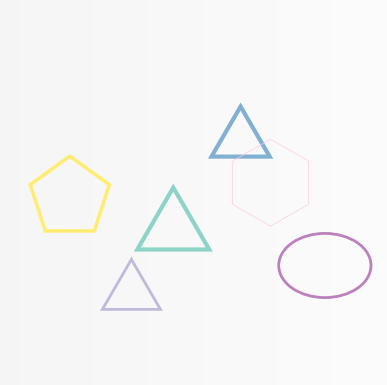[{"shape": "triangle", "thickness": 3, "radius": 0.54, "center": [0.447, 0.406]}, {"shape": "triangle", "thickness": 2, "radius": 0.43, "center": [0.339, 0.24]}, {"shape": "triangle", "thickness": 3, "radius": 0.43, "center": [0.621, 0.637]}, {"shape": "hexagon", "thickness": 0.5, "radius": 0.56, "center": [0.698, 0.525]}, {"shape": "oval", "thickness": 2, "radius": 0.6, "center": [0.838, 0.31]}, {"shape": "pentagon", "thickness": 2.5, "radius": 0.54, "center": [0.18, 0.487]}]